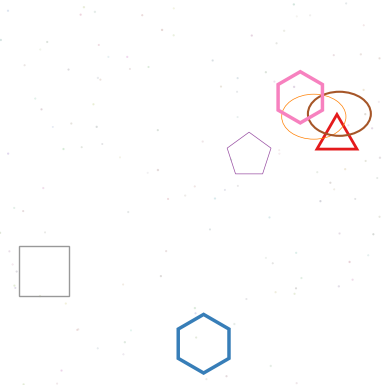[{"shape": "triangle", "thickness": 2, "radius": 0.3, "center": [0.875, 0.643]}, {"shape": "hexagon", "thickness": 2.5, "radius": 0.38, "center": [0.529, 0.107]}, {"shape": "pentagon", "thickness": 0.5, "radius": 0.3, "center": [0.647, 0.597]}, {"shape": "oval", "thickness": 0.5, "radius": 0.42, "center": [0.815, 0.697]}, {"shape": "oval", "thickness": 1.5, "radius": 0.41, "center": [0.882, 0.704]}, {"shape": "hexagon", "thickness": 2.5, "radius": 0.33, "center": [0.78, 0.747]}, {"shape": "square", "thickness": 1, "radius": 0.32, "center": [0.114, 0.297]}]